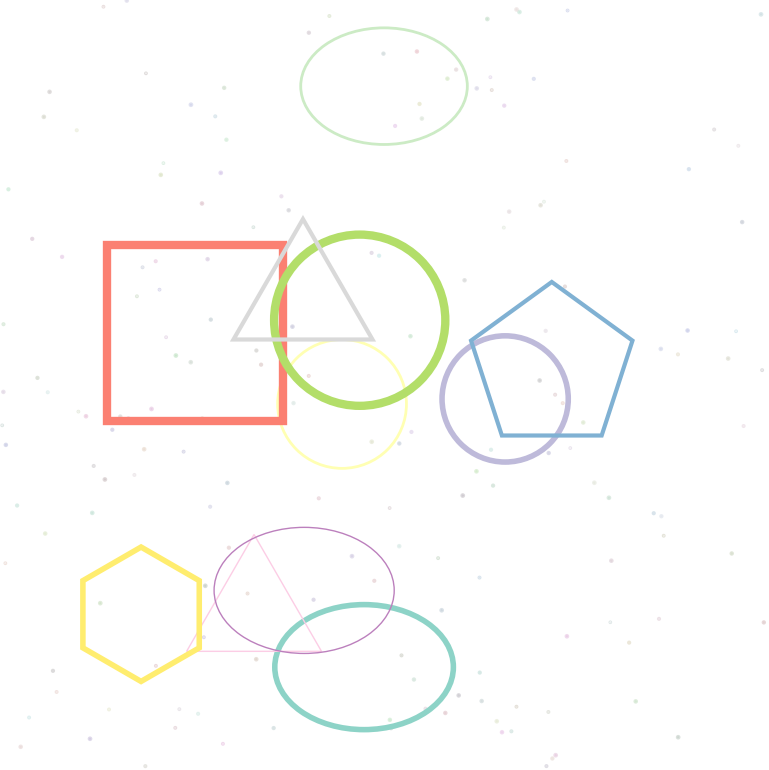[{"shape": "oval", "thickness": 2, "radius": 0.58, "center": [0.473, 0.134]}, {"shape": "circle", "thickness": 1, "radius": 0.42, "center": [0.444, 0.475]}, {"shape": "circle", "thickness": 2, "radius": 0.41, "center": [0.656, 0.482]}, {"shape": "square", "thickness": 3, "radius": 0.57, "center": [0.254, 0.568]}, {"shape": "pentagon", "thickness": 1.5, "radius": 0.55, "center": [0.717, 0.524]}, {"shape": "circle", "thickness": 3, "radius": 0.56, "center": [0.467, 0.584]}, {"shape": "triangle", "thickness": 0.5, "radius": 0.51, "center": [0.33, 0.205]}, {"shape": "triangle", "thickness": 1.5, "radius": 0.52, "center": [0.393, 0.611]}, {"shape": "oval", "thickness": 0.5, "radius": 0.58, "center": [0.395, 0.233]}, {"shape": "oval", "thickness": 1, "radius": 0.54, "center": [0.499, 0.888]}, {"shape": "hexagon", "thickness": 2, "radius": 0.44, "center": [0.183, 0.202]}]